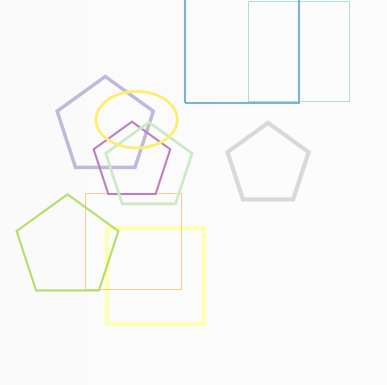[{"shape": "square", "thickness": 0.5, "radius": 0.65, "center": [0.771, 0.868]}, {"shape": "square", "thickness": 3, "radius": 0.62, "center": [0.402, 0.284]}, {"shape": "pentagon", "thickness": 2.5, "radius": 0.65, "center": [0.272, 0.671]}, {"shape": "square", "thickness": 1.5, "radius": 0.74, "center": [0.624, 0.88]}, {"shape": "square", "thickness": 0.5, "radius": 0.62, "center": [0.343, 0.374]}, {"shape": "pentagon", "thickness": 1.5, "radius": 0.69, "center": [0.174, 0.357]}, {"shape": "pentagon", "thickness": 3, "radius": 0.55, "center": [0.692, 0.571]}, {"shape": "pentagon", "thickness": 1.5, "radius": 0.52, "center": [0.341, 0.58]}, {"shape": "pentagon", "thickness": 2, "radius": 0.59, "center": [0.384, 0.565]}, {"shape": "oval", "thickness": 2, "radius": 0.52, "center": [0.353, 0.689]}]